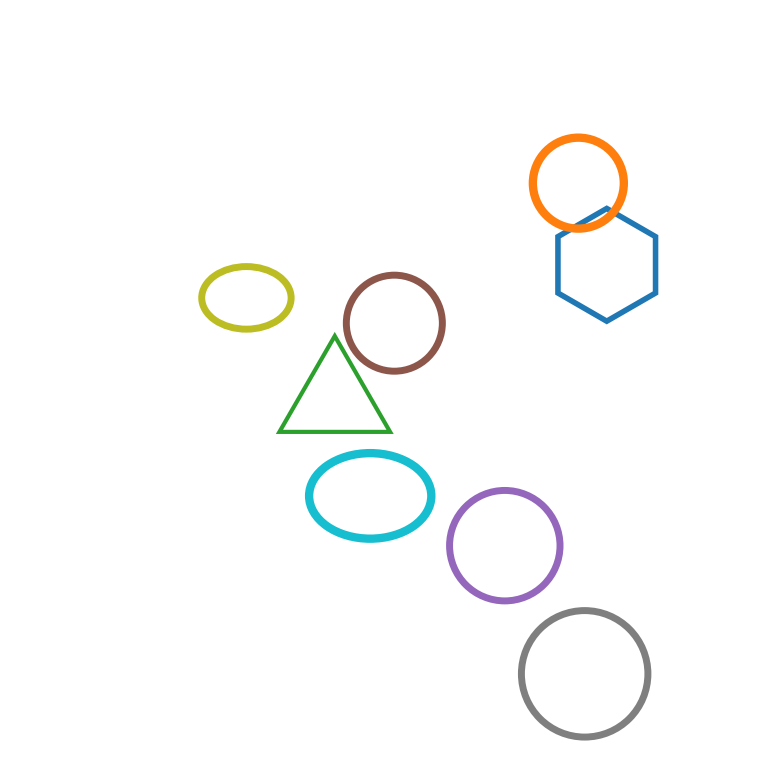[{"shape": "hexagon", "thickness": 2, "radius": 0.37, "center": [0.788, 0.656]}, {"shape": "circle", "thickness": 3, "radius": 0.3, "center": [0.751, 0.762]}, {"shape": "triangle", "thickness": 1.5, "radius": 0.41, "center": [0.435, 0.481]}, {"shape": "circle", "thickness": 2.5, "radius": 0.36, "center": [0.656, 0.291]}, {"shape": "circle", "thickness": 2.5, "radius": 0.31, "center": [0.512, 0.58]}, {"shape": "circle", "thickness": 2.5, "radius": 0.41, "center": [0.759, 0.125]}, {"shape": "oval", "thickness": 2.5, "radius": 0.29, "center": [0.32, 0.613]}, {"shape": "oval", "thickness": 3, "radius": 0.4, "center": [0.481, 0.356]}]